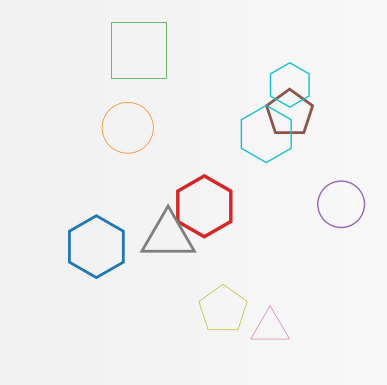[{"shape": "hexagon", "thickness": 2, "radius": 0.4, "center": [0.249, 0.359]}, {"shape": "circle", "thickness": 0.5, "radius": 0.33, "center": [0.33, 0.668]}, {"shape": "square", "thickness": 0.5, "radius": 0.36, "center": [0.357, 0.87]}, {"shape": "hexagon", "thickness": 2.5, "radius": 0.39, "center": [0.527, 0.464]}, {"shape": "circle", "thickness": 1, "radius": 0.3, "center": [0.88, 0.469]}, {"shape": "pentagon", "thickness": 2, "radius": 0.31, "center": [0.747, 0.706]}, {"shape": "triangle", "thickness": 0.5, "radius": 0.29, "center": [0.697, 0.148]}, {"shape": "triangle", "thickness": 2, "radius": 0.39, "center": [0.434, 0.387]}, {"shape": "pentagon", "thickness": 0.5, "radius": 0.33, "center": [0.576, 0.197]}, {"shape": "hexagon", "thickness": 1, "radius": 0.37, "center": [0.687, 0.652]}, {"shape": "hexagon", "thickness": 1, "radius": 0.29, "center": [0.748, 0.779]}]